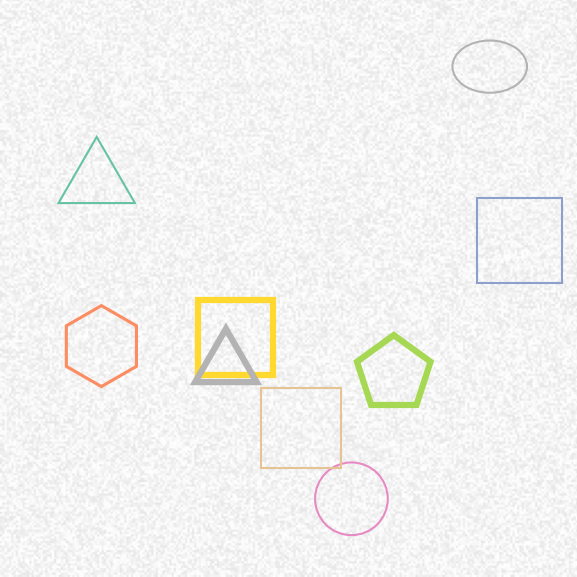[{"shape": "triangle", "thickness": 1, "radius": 0.38, "center": [0.167, 0.686]}, {"shape": "hexagon", "thickness": 1.5, "radius": 0.35, "center": [0.176, 0.4]}, {"shape": "square", "thickness": 1, "radius": 0.37, "center": [0.899, 0.583]}, {"shape": "circle", "thickness": 1, "radius": 0.31, "center": [0.609, 0.135]}, {"shape": "pentagon", "thickness": 3, "radius": 0.33, "center": [0.682, 0.352]}, {"shape": "square", "thickness": 3, "radius": 0.32, "center": [0.408, 0.415]}, {"shape": "square", "thickness": 1, "radius": 0.35, "center": [0.522, 0.258]}, {"shape": "oval", "thickness": 1, "radius": 0.32, "center": [0.848, 0.884]}, {"shape": "triangle", "thickness": 3, "radius": 0.31, "center": [0.391, 0.368]}]